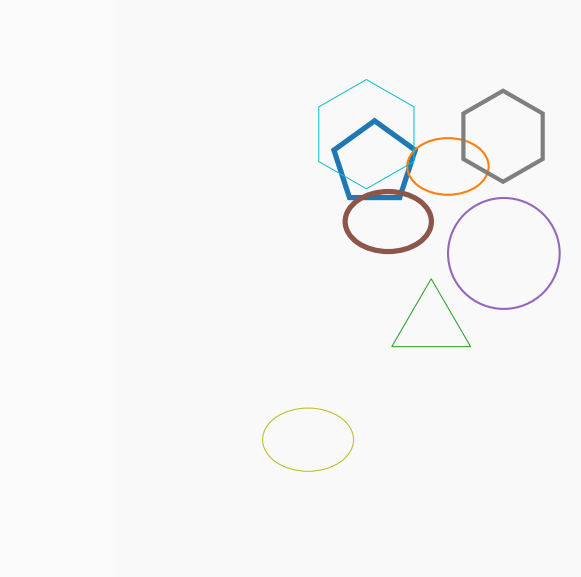[{"shape": "pentagon", "thickness": 2.5, "radius": 0.37, "center": [0.644, 0.716]}, {"shape": "oval", "thickness": 1, "radius": 0.35, "center": [0.771, 0.711]}, {"shape": "triangle", "thickness": 0.5, "radius": 0.39, "center": [0.742, 0.438]}, {"shape": "circle", "thickness": 1, "radius": 0.48, "center": [0.867, 0.56]}, {"shape": "oval", "thickness": 2.5, "radius": 0.37, "center": [0.668, 0.615]}, {"shape": "hexagon", "thickness": 2, "radius": 0.39, "center": [0.865, 0.763]}, {"shape": "oval", "thickness": 0.5, "radius": 0.39, "center": [0.53, 0.238]}, {"shape": "hexagon", "thickness": 0.5, "radius": 0.47, "center": [0.63, 0.767]}]